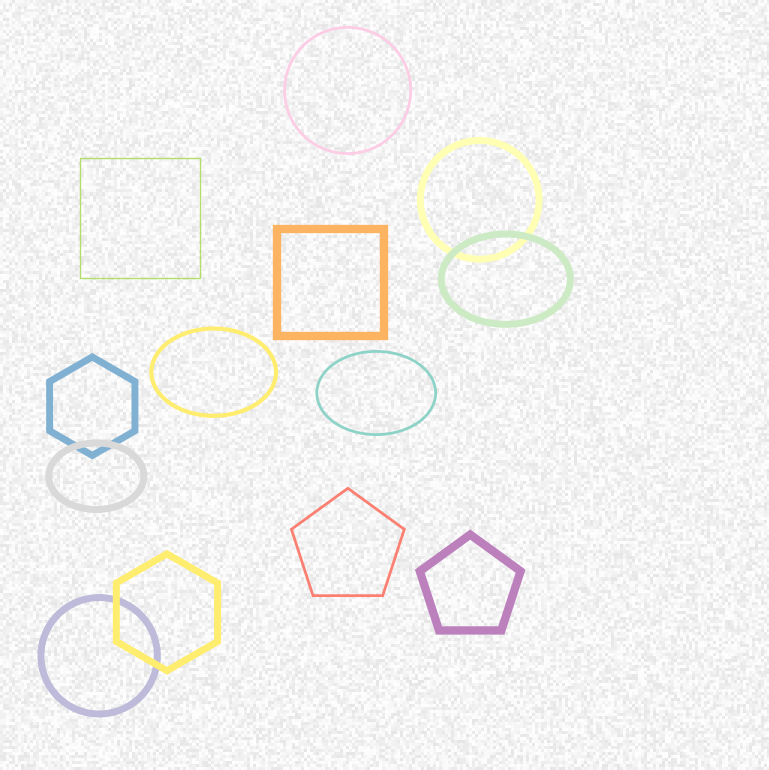[{"shape": "oval", "thickness": 1, "radius": 0.39, "center": [0.489, 0.49]}, {"shape": "circle", "thickness": 2.5, "radius": 0.39, "center": [0.623, 0.74]}, {"shape": "circle", "thickness": 2.5, "radius": 0.38, "center": [0.129, 0.148]}, {"shape": "pentagon", "thickness": 1, "radius": 0.39, "center": [0.452, 0.289]}, {"shape": "hexagon", "thickness": 2.5, "radius": 0.32, "center": [0.12, 0.472]}, {"shape": "square", "thickness": 3, "radius": 0.35, "center": [0.43, 0.633]}, {"shape": "square", "thickness": 0.5, "radius": 0.39, "center": [0.182, 0.717]}, {"shape": "circle", "thickness": 1, "radius": 0.41, "center": [0.451, 0.883]}, {"shape": "oval", "thickness": 2.5, "radius": 0.31, "center": [0.125, 0.382]}, {"shape": "pentagon", "thickness": 3, "radius": 0.34, "center": [0.611, 0.237]}, {"shape": "oval", "thickness": 2.5, "radius": 0.42, "center": [0.657, 0.637]}, {"shape": "oval", "thickness": 1.5, "radius": 0.4, "center": [0.278, 0.517]}, {"shape": "hexagon", "thickness": 2.5, "radius": 0.38, "center": [0.217, 0.205]}]